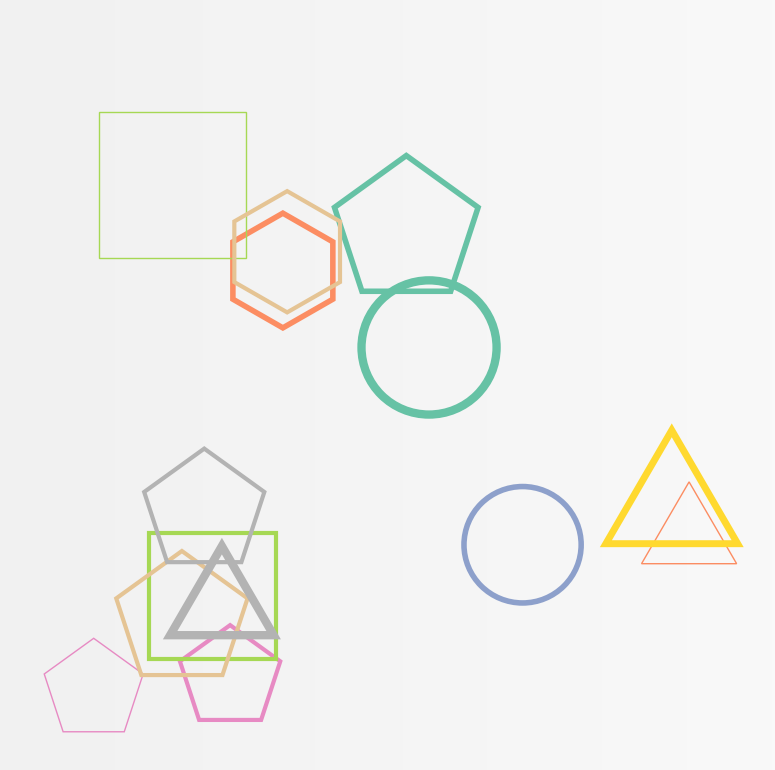[{"shape": "circle", "thickness": 3, "radius": 0.44, "center": [0.554, 0.549]}, {"shape": "pentagon", "thickness": 2, "radius": 0.49, "center": [0.524, 0.701]}, {"shape": "hexagon", "thickness": 2, "radius": 0.37, "center": [0.365, 0.649]}, {"shape": "triangle", "thickness": 0.5, "radius": 0.35, "center": [0.889, 0.303]}, {"shape": "circle", "thickness": 2, "radius": 0.38, "center": [0.674, 0.293]}, {"shape": "pentagon", "thickness": 1.5, "radius": 0.34, "center": [0.297, 0.12]}, {"shape": "pentagon", "thickness": 0.5, "radius": 0.34, "center": [0.121, 0.104]}, {"shape": "square", "thickness": 1.5, "radius": 0.41, "center": [0.275, 0.226]}, {"shape": "square", "thickness": 0.5, "radius": 0.47, "center": [0.222, 0.76]}, {"shape": "triangle", "thickness": 2.5, "radius": 0.49, "center": [0.867, 0.343]}, {"shape": "hexagon", "thickness": 1.5, "radius": 0.39, "center": [0.371, 0.673]}, {"shape": "pentagon", "thickness": 1.5, "radius": 0.45, "center": [0.235, 0.195]}, {"shape": "triangle", "thickness": 3, "radius": 0.39, "center": [0.286, 0.214]}, {"shape": "pentagon", "thickness": 1.5, "radius": 0.41, "center": [0.264, 0.336]}]